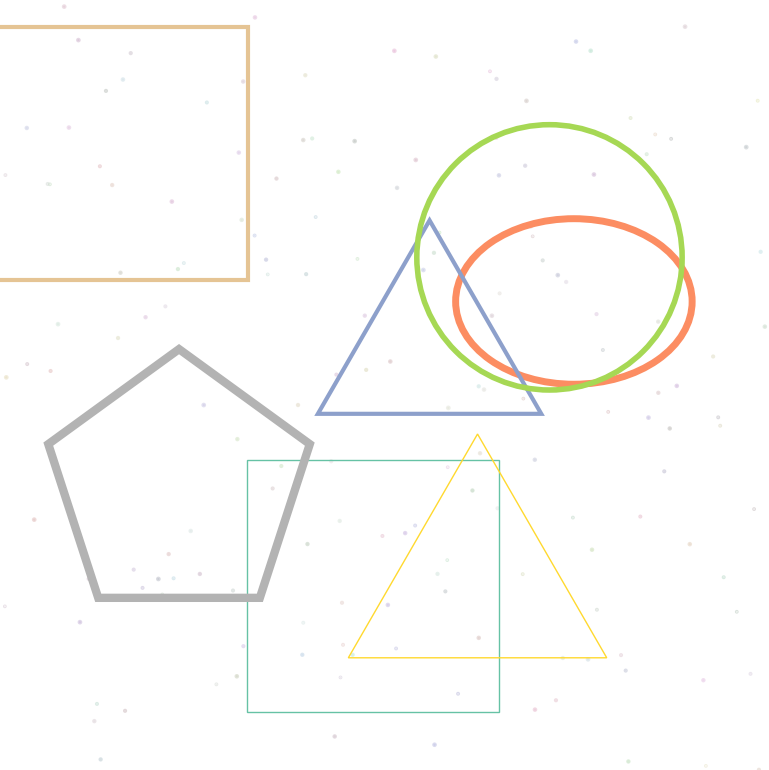[{"shape": "square", "thickness": 0.5, "radius": 0.82, "center": [0.484, 0.239]}, {"shape": "oval", "thickness": 2.5, "radius": 0.77, "center": [0.745, 0.608]}, {"shape": "triangle", "thickness": 1.5, "radius": 0.84, "center": [0.558, 0.546]}, {"shape": "circle", "thickness": 2, "radius": 0.86, "center": [0.714, 0.666]}, {"shape": "triangle", "thickness": 0.5, "radius": 0.97, "center": [0.62, 0.243]}, {"shape": "square", "thickness": 1.5, "radius": 0.82, "center": [0.158, 0.801]}, {"shape": "pentagon", "thickness": 3, "radius": 0.89, "center": [0.233, 0.368]}]